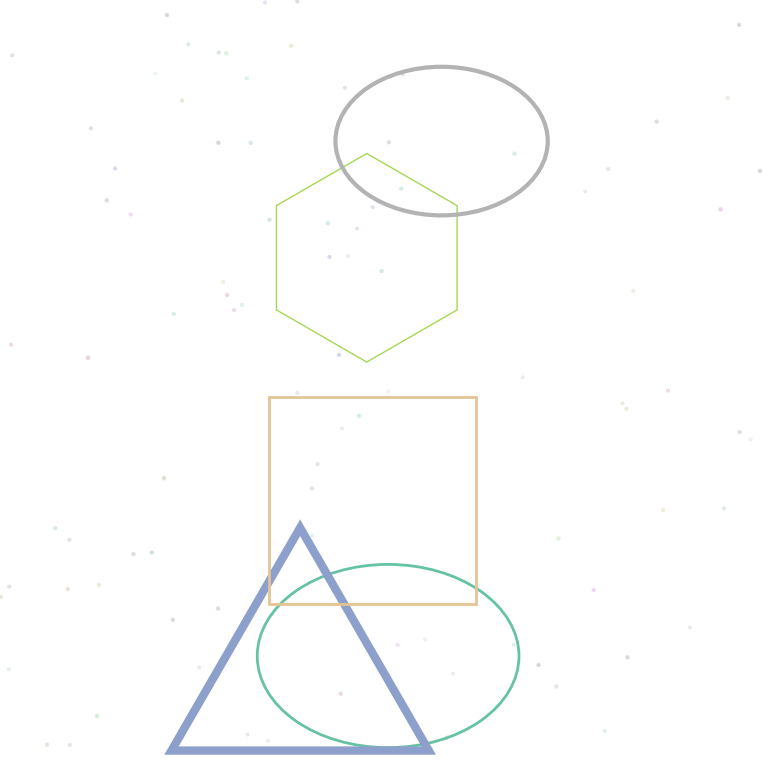[{"shape": "oval", "thickness": 1, "radius": 0.85, "center": [0.504, 0.148]}, {"shape": "triangle", "thickness": 3, "radius": 0.96, "center": [0.39, 0.122]}, {"shape": "hexagon", "thickness": 0.5, "radius": 0.68, "center": [0.476, 0.665]}, {"shape": "square", "thickness": 1, "radius": 0.67, "center": [0.484, 0.35]}, {"shape": "oval", "thickness": 1.5, "radius": 0.69, "center": [0.573, 0.817]}]